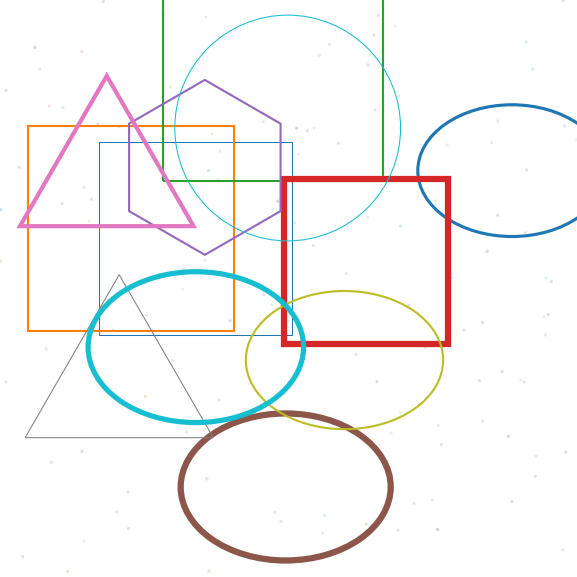[{"shape": "square", "thickness": 0.5, "radius": 0.84, "center": [0.338, 0.587]}, {"shape": "oval", "thickness": 1.5, "radius": 0.81, "center": [0.886, 0.704]}, {"shape": "square", "thickness": 1, "radius": 0.89, "center": [0.226, 0.603]}, {"shape": "square", "thickness": 1, "radius": 0.95, "center": [0.472, 0.876]}, {"shape": "square", "thickness": 3, "radius": 0.71, "center": [0.634, 0.546]}, {"shape": "hexagon", "thickness": 1, "radius": 0.76, "center": [0.355, 0.709]}, {"shape": "oval", "thickness": 3, "radius": 0.91, "center": [0.495, 0.156]}, {"shape": "triangle", "thickness": 2, "radius": 0.87, "center": [0.185, 0.694]}, {"shape": "triangle", "thickness": 0.5, "radius": 0.94, "center": [0.206, 0.335]}, {"shape": "oval", "thickness": 1, "radius": 0.85, "center": [0.597, 0.376]}, {"shape": "circle", "thickness": 0.5, "radius": 0.98, "center": [0.498, 0.777]}, {"shape": "oval", "thickness": 2.5, "radius": 0.93, "center": [0.339, 0.398]}]